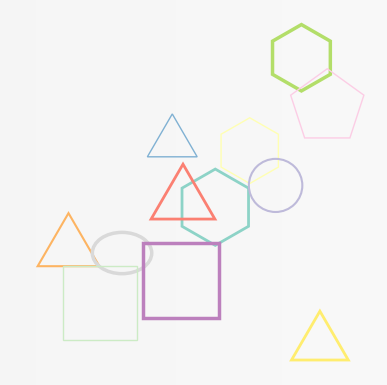[{"shape": "hexagon", "thickness": 2, "radius": 0.5, "center": [0.556, 0.462]}, {"shape": "hexagon", "thickness": 1, "radius": 0.43, "center": [0.644, 0.609]}, {"shape": "circle", "thickness": 1.5, "radius": 0.34, "center": [0.711, 0.518]}, {"shape": "triangle", "thickness": 2, "radius": 0.48, "center": [0.472, 0.479]}, {"shape": "triangle", "thickness": 1, "radius": 0.37, "center": [0.445, 0.63]}, {"shape": "triangle", "thickness": 1.5, "radius": 0.46, "center": [0.177, 0.355]}, {"shape": "hexagon", "thickness": 2.5, "radius": 0.43, "center": [0.778, 0.85]}, {"shape": "pentagon", "thickness": 1, "radius": 0.5, "center": [0.845, 0.722]}, {"shape": "oval", "thickness": 2.5, "radius": 0.38, "center": [0.315, 0.343]}, {"shape": "square", "thickness": 2.5, "radius": 0.49, "center": [0.467, 0.271]}, {"shape": "square", "thickness": 1, "radius": 0.48, "center": [0.258, 0.213]}, {"shape": "triangle", "thickness": 2, "radius": 0.42, "center": [0.826, 0.107]}]